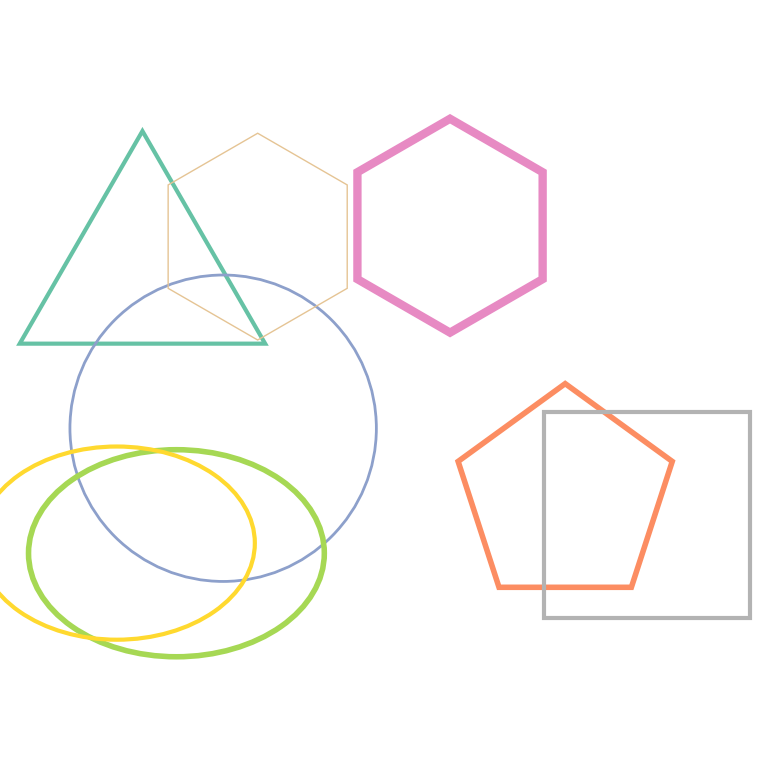[{"shape": "triangle", "thickness": 1.5, "radius": 0.92, "center": [0.185, 0.646]}, {"shape": "pentagon", "thickness": 2, "radius": 0.73, "center": [0.734, 0.356]}, {"shape": "circle", "thickness": 1, "radius": 0.99, "center": [0.29, 0.444]}, {"shape": "hexagon", "thickness": 3, "radius": 0.69, "center": [0.584, 0.707]}, {"shape": "oval", "thickness": 2, "radius": 0.96, "center": [0.229, 0.282]}, {"shape": "oval", "thickness": 1.5, "radius": 0.9, "center": [0.152, 0.295]}, {"shape": "hexagon", "thickness": 0.5, "radius": 0.67, "center": [0.335, 0.693]}, {"shape": "square", "thickness": 1.5, "radius": 0.67, "center": [0.84, 0.331]}]